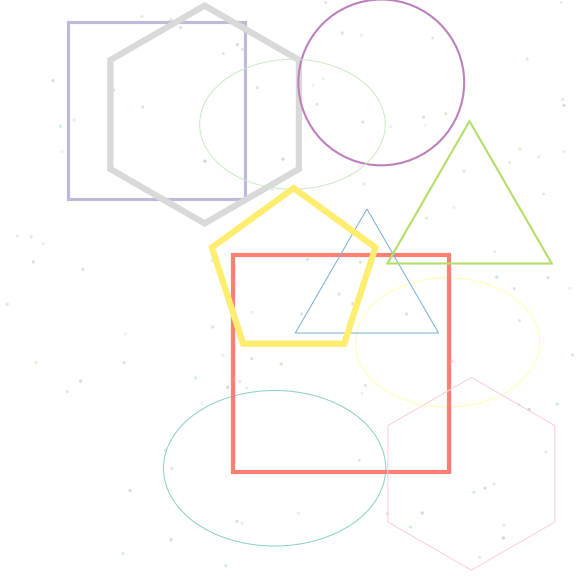[{"shape": "oval", "thickness": 0.5, "radius": 0.96, "center": [0.476, 0.188]}, {"shape": "oval", "thickness": 0.5, "radius": 0.8, "center": [0.775, 0.406]}, {"shape": "square", "thickness": 1.5, "radius": 0.76, "center": [0.271, 0.808]}, {"shape": "square", "thickness": 2, "radius": 0.94, "center": [0.59, 0.37]}, {"shape": "triangle", "thickness": 0.5, "radius": 0.72, "center": [0.635, 0.494]}, {"shape": "triangle", "thickness": 1, "radius": 0.82, "center": [0.813, 0.625]}, {"shape": "hexagon", "thickness": 0.5, "radius": 0.83, "center": [0.816, 0.179]}, {"shape": "hexagon", "thickness": 3, "radius": 0.94, "center": [0.354, 0.801]}, {"shape": "circle", "thickness": 1, "radius": 0.72, "center": [0.66, 0.856]}, {"shape": "oval", "thickness": 0.5, "radius": 0.8, "center": [0.506, 0.784]}, {"shape": "pentagon", "thickness": 3, "radius": 0.74, "center": [0.508, 0.524]}]